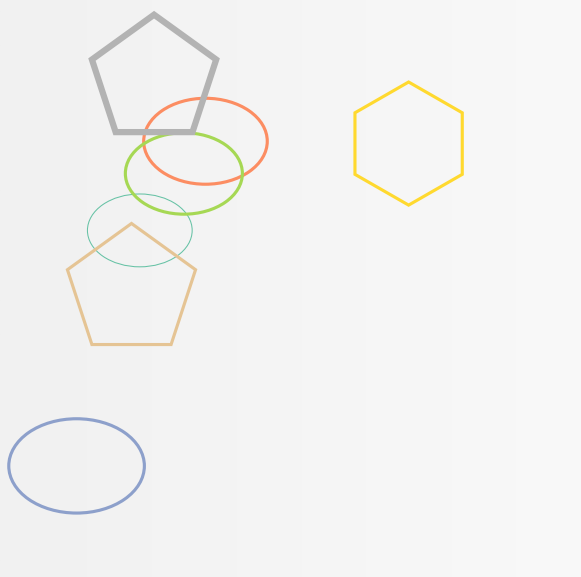[{"shape": "oval", "thickness": 0.5, "radius": 0.45, "center": [0.241, 0.6]}, {"shape": "oval", "thickness": 1.5, "radius": 0.53, "center": [0.354, 0.755]}, {"shape": "oval", "thickness": 1.5, "radius": 0.58, "center": [0.132, 0.192]}, {"shape": "oval", "thickness": 1.5, "radius": 0.5, "center": [0.316, 0.699]}, {"shape": "hexagon", "thickness": 1.5, "radius": 0.53, "center": [0.703, 0.751]}, {"shape": "pentagon", "thickness": 1.5, "radius": 0.58, "center": [0.226, 0.496]}, {"shape": "pentagon", "thickness": 3, "radius": 0.56, "center": [0.265, 0.861]}]